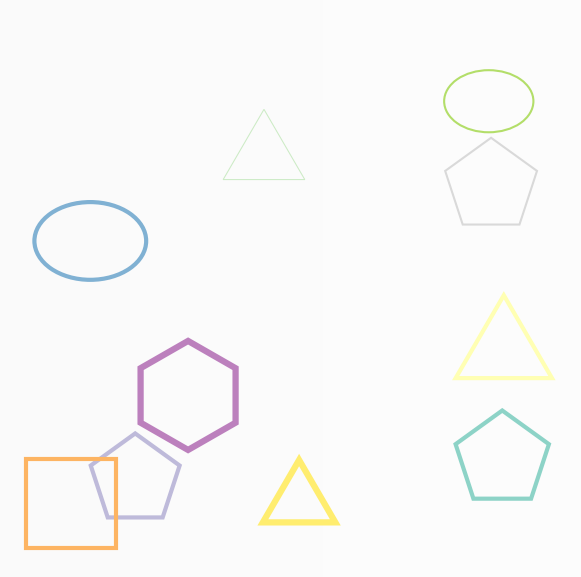[{"shape": "pentagon", "thickness": 2, "radius": 0.42, "center": [0.864, 0.204]}, {"shape": "triangle", "thickness": 2, "radius": 0.48, "center": [0.867, 0.392]}, {"shape": "pentagon", "thickness": 2, "radius": 0.4, "center": [0.233, 0.168]}, {"shape": "oval", "thickness": 2, "radius": 0.48, "center": [0.155, 0.582]}, {"shape": "square", "thickness": 2, "radius": 0.39, "center": [0.122, 0.127]}, {"shape": "oval", "thickness": 1, "radius": 0.38, "center": [0.841, 0.824]}, {"shape": "pentagon", "thickness": 1, "radius": 0.42, "center": [0.845, 0.677]}, {"shape": "hexagon", "thickness": 3, "radius": 0.47, "center": [0.324, 0.314]}, {"shape": "triangle", "thickness": 0.5, "radius": 0.41, "center": [0.454, 0.729]}, {"shape": "triangle", "thickness": 3, "radius": 0.36, "center": [0.515, 0.131]}]